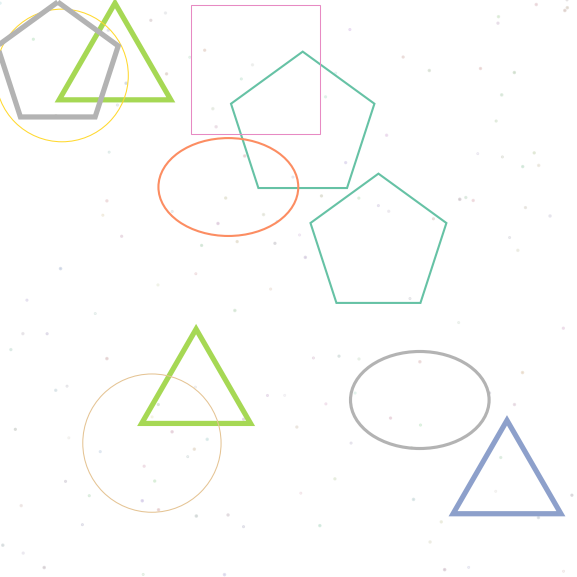[{"shape": "pentagon", "thickness": 1, "radius": 0.62, "center": [0.655, 0.575]}, {"shape": "pentagon", "thickness": 1, "radius": 0.65, "center": [0.524, 0.779]}, {"shape": "oval", "thickness": 1, "radius": 0.61, "center": [0.395, 0.675]}, {"shape": "triangle", "thickness": 2.5, "radius": 0.54, "center": [0.878, 0.163]}, {"shape": "square", "thickness": 0.5, "radius": 0.56, "center": [0.443, 0.878]}, {"shape": "triangle", "thickness": 2.5, "radius": 0.56, "center": [0.199, 0.882]}, {"shape": "triangle", "thickness": 2.5, "radius": 0.54, "center": [0.34, 0.32]}, {"shape": "circle", "thickness": 0.5, "radius": 0.57, "center": [0.107, 0.868]}, {"shape": "circle", "thickness": 0.5, "radius": 0.6, "center": [0.263, 0.232]}, {"shape": "pentagon", "thickness": 2.5, "radius": 0.55, "center": [0.1, 0.886]}, {"shape": "oval", "thickness": 1.5, "radius": 0.6, "center": [0.727, 0.306]}]